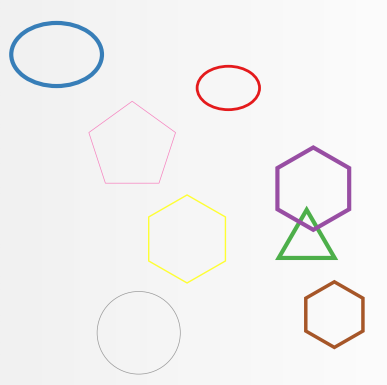[{"shape": "oval", "thickness": 2, "radius": 0.4, "center": [0.589, 0.772]}, {"shape": "oval", "thickness": 3, "radius": 0.59, "center": [0.146, 0.858]}, {"shape": "triangle", "thickness": 3, "radius": 0.42, "center": [0.791, 0.372]}, {"shape": "hexagon", "thickness": 3, "radius": 0.53, "center": [0.809, 0.51]}, {"shape": "hexagon", "thickness": 1, "radius": 0.57, "center": [0.483, 0.379]}, {"shape": "hexagon", "thickness": 2.5, "radius": 0.43, "center": [0.863, 0.183]}, {"shape": "pentagon", "thickness": 0.5, "radius": 0.59, "center": [0.341, 0.619]}, {"shape": "circle", "thickness": 0.5, "radius": 0.54, "center": [0.358, 0.136]}]